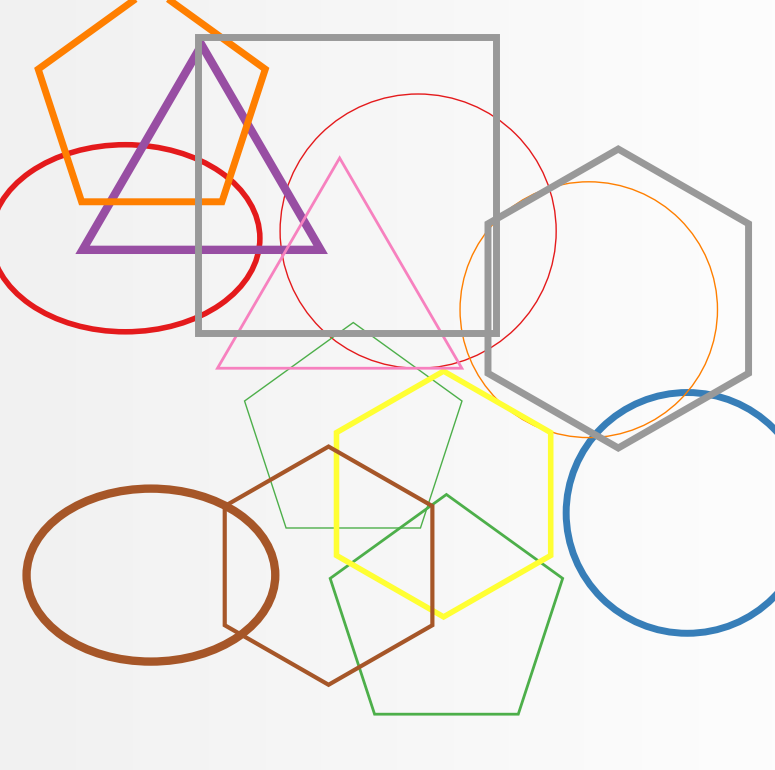[{"shape": "oval", "thickness": 2, "radius": 0.87, "center": [0.162, 0.691]}, {"shape": "circle", "thickness": 0.5, "radius": 0.89, "center": [0.54, 0.7]}, {"shape": "circle", "thickness": 2.5, "radius": 0.78, "center": [0.887, 0.334]}, {"shape": "pentagon", "thickness": 0.5, "radius": 0.74, "center": [0.456, 0.434]}, {"shape": "pentagon", "thickness": 1, "radius": 0.79, "center": [0.576, 0.2]}, {"shape": "triangle", "thickness": 3, "radius": 0.89, "center": [0.26, 0.764]}, {"shape": "circle", "thickness": 0.5, "radius": 0.83, "center": [0.76, 0.598]}, {"shape": "pentagon", "thickness": 2.5, "radius": 0.77, "center": [0.196, 0.863]}, {"shape": "hexagon", "thickness": 2, "radius": 0.8, "center": [0.572, 0.358]}, {"shape": "hexagon", "thickness": 1.5, "radius": 0.77, "center": [0.424, 0.265]}, {"shape": "oval", "thickness": 3, "radius": 0.8, "center": [0.195, 0.253]}, {"shape": "triangle", "thickness": 1, "radius": 0.91, "center": [0.438, 0.613]}, {"shape": "hexagon", "thickness": 2.5, "radius": 0.97, "center": [0.798, 0.612]}, {"shape": "square", "thickness": 2.5, "radius": 0.96, "center": [0.448, 0.76]}]